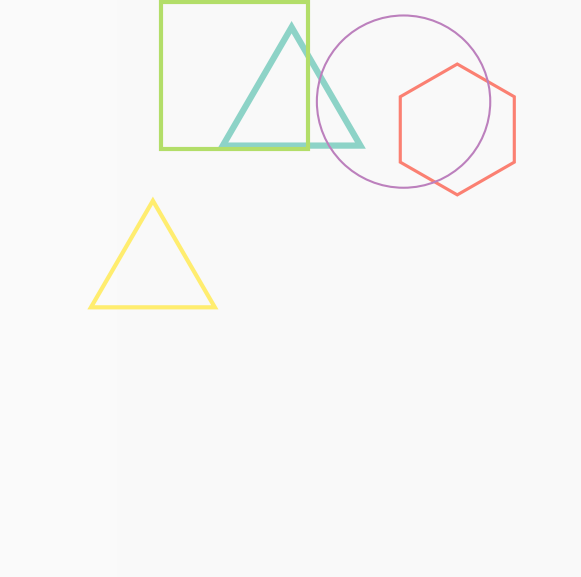[{"shape": "triangle", "thickness": 3, "radius": 0.68, "center": [0.502, 0.815]}, {"shape": "hexagon", "thickness": 1.5, "radius": 0.57, "center": [0.787, 0.775]}, {"shape": "square", "thickness": 2, "radius": 0.63, "center": [0.404, 0.869]}, {"shape": "circle", "thickness": 1, "radius": 0.75, "center": [0.694, 0.823]}, {"shape": "triangle", "thickness": 2, "radius": 0.62, "center": [0.263, 0.529]}]